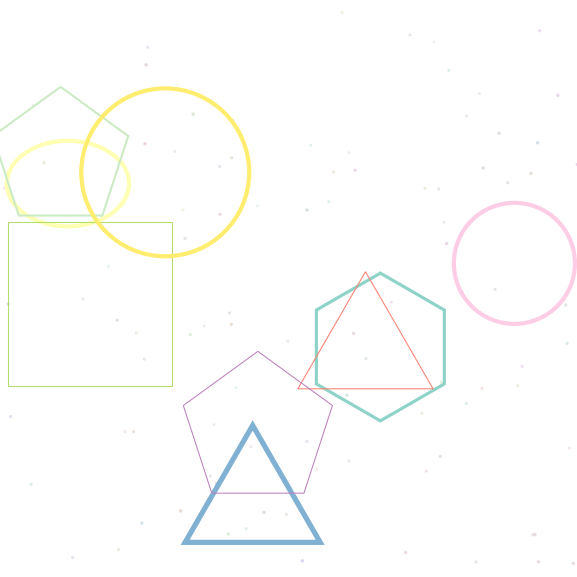[{"shape": "hexagon", "thickness": 1.5, "radius": 0.64, "center": [0.659, 0.398]}, {"shape": "oval", "thickness": 2, "radius": 0.53, "center": [0.118, 0.681]}, {"shape": "triangle", "thickness": 0.5, "radius": 0.68, "center": [0.633, 0.393]}, {"shape": "triangle", "thickness": 2.5, "radius": 0.68, "center": [0.438, 0.127]}, {"shape": "square", "thickness": 0.5, "radius": 0.71, "center": [0.155, 0.472]}, {"shape": "circle", "thickness": 2, "radius": 0.52, "center": [0.891, 0.543]}, {"shape": "pentagon", "thickness": 0.5, "radius": 0.68, "center": [0.447, 0.255]}, {"shape": "pentagon", "thickness": 1, "radius": 0.62, "center": [0.105, 0.726]}, {"shape": "circle", "thickness": 2, "radius": 0.73, "center": [0.286, 0.701]}]